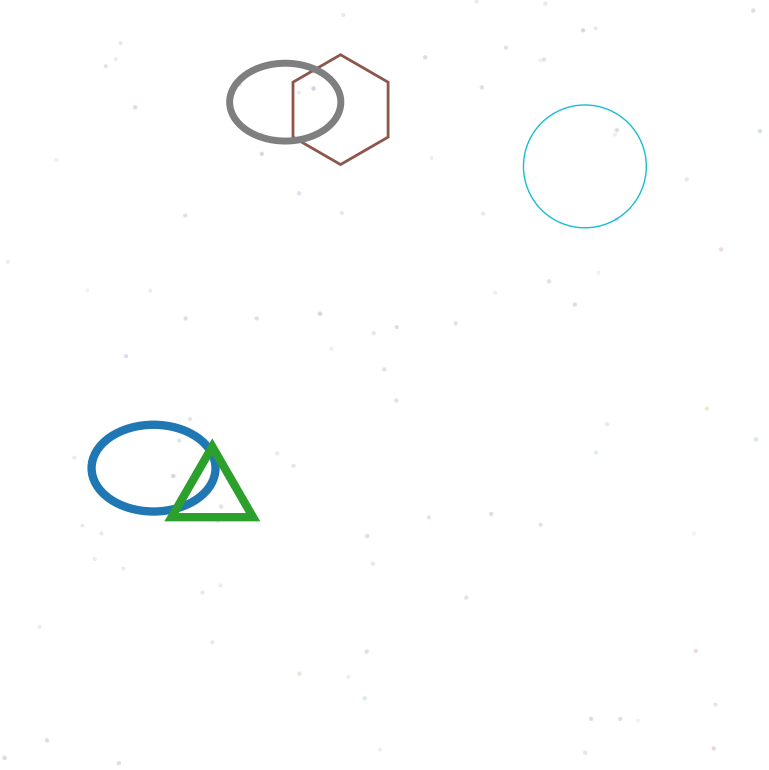[{"shape": "oval", "thickness": 3, "radius": 0.4, "center": [0.199, 0.392]}, {"shape": "triangle", "thickness": 3, "radius": 0.31, "center": [0.276, 0.359]}, {"shape": "hexagon", "thickness": 1, "radius": 0.36, "center": [0.442, 0.858]}, {"shape": "oval", "thickness": 2.5, "radius": 0.36, "center": [0.37, 0.867]}, {"shape": "circle", "thickness": 0.5, "radius": 0.4, "center": [0.76, 0.784]}]